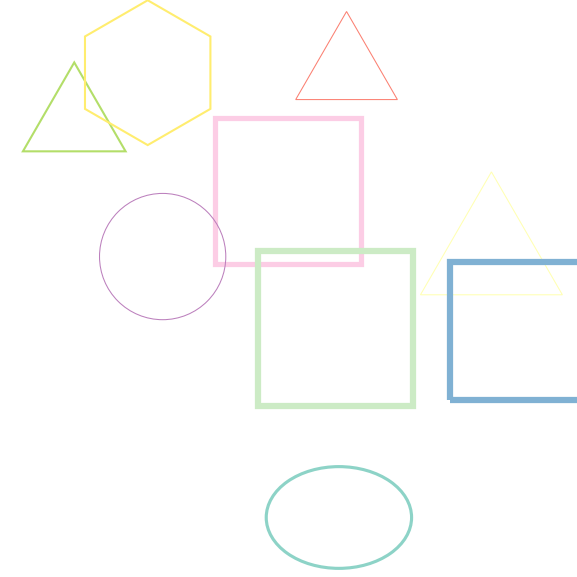[{"shape": "oval", "thickness": 1.5, "radius": 0.63, "center": [0.587, 0.103]}, {"shape": "triangle", "thickness": 0.5, "radius": 0.71, "center": [0.851, 0.56]}, {"shape": "triangle", "thickness": 0.5, "radius": 0.51, "center": [0.6, 0.878]}, {"shape": "square", "thickness": 3, "radius": 0.6, "center": [0.899, 0.426]}, {"shape": "triangle", "thickness": 1, "radius": 0.51, "center": [0.129, 0.788]}, {"shape": "square", "thickness": 2.5, "radius": 0.63, "center": [0.498, 0.669]}, {"shape": "circle", "thickness": 0.5, "radius": 0.55, "center": [0.282, 0.555]}, {"shape": "square", "thickness": 3, "radius": 0.67, "center": [0.582, 0.43]}, {"shape": "hexagon", "thickness": 1, "radius": 0.63, "center": [0.256, 0.873]}]